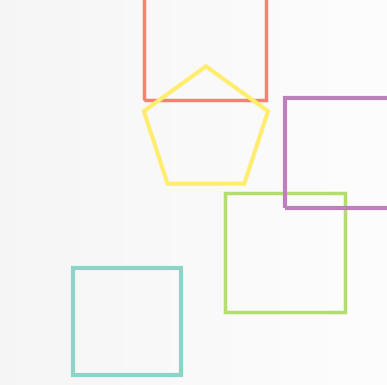[{"shape": "square", "thickness": 3, "radius": 0.69, "center": [0.328, 0.164]}, {"shape": "square", "thickness": 2.5, "radius": 0.79, "center": [0.528, 0.898]}, {"shape": "square", "thickness": 2.5, "radius": 0.77, "center": [0.735, 0.344]}, {"shape": "square", "thickness": 3, "radius": 0.71, "center": [0.879, 0.603]}, {"shape": "pentagon", "thickness": 3, "radius": 0.84, "center": [0.531, 0.659]}]